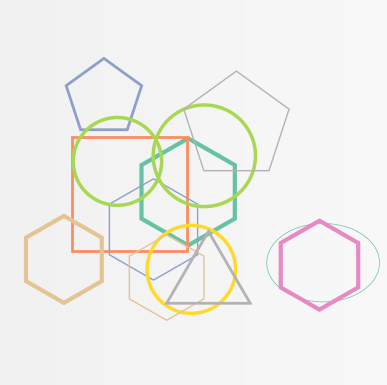[{"shape": "oval", "thickness": 0.5, "radius": 0.73, "center": [0.834, 0.318]}, {"shape": "hexagon", "thickness": 3, "radius": 0.7, "center": [0.486, 0.502]}, {"shape": "square", "thickness": 2, "radius": 0.74, "center": [0.334, 0.497]}, {"shape": "hexagon", "thickness": 1, "radius": 0.66, "center": [0.396, 0.404]}, {"shape": "pentagon", "thickness": 2, "radius": 0.51, "center": [0.268, 0.746]}, {"shape": "hexagon", "thickness": 3, "radius": 0.58, "center": [0.824, 0.311]}, {"shape": "circle", "thickness": 2.5, "radius": 0.66, "center": [0.527, 0.595]}, {"shape": "circle", "thickness": 2.5, "radius": 0.57, "center": [0.303, 0.581]}, {"shape": "circle", "thickness": 2.5, "radius": 0.57, "center": [0.494, 0.3]}, {"shape": "hexagon", "thickness": 3, "radius": 0.56, "center": [0.165, 0.326]}, {"shape": "hexagon", "thickness": 1, "radius": 0.56, "center": [0.43, 0.279]}, {"shape": "triangle", "thickness": 2, "radius": 0.62, "center": [0.538, 0.275]}, {"shape": "pentagon", "thickness": 1, "radius": 0.71, "center": [0.61, 0.672]}]